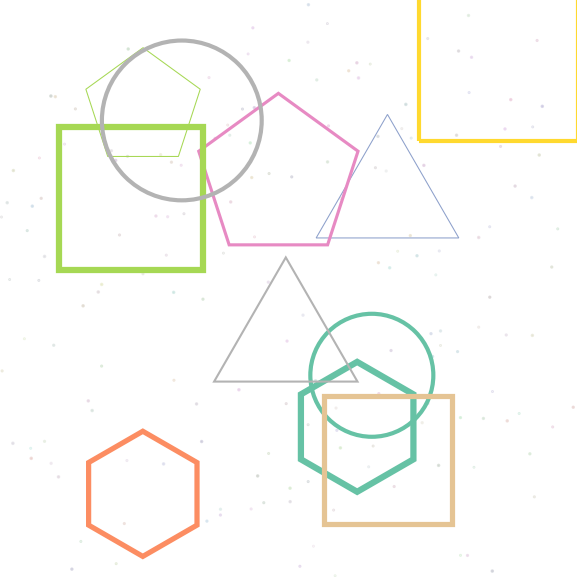[{"shape": "circle", "thickness": 2, "radius": 0.53, "center": [0.644, 0.349]}, {"shape": "hexagon", "thickness": 3, "radius": 0.56, "center": [0.618, 0.26]}, {"shape": "hexagon", "thickness": 2.5, "radius": 0.54, "center": [0.247, 0.144]}, {"shape": "triangle", "thickness": 0.5, "radius": 0.71, "center": [0.671, 0.658]}, {"shape": "pentagon", "thickness": 1.5, "radius": 0.73, "center": [0.482, 0.692]}, {"shape": "square", "thickness": 3, "radius": 0.62, "center": [0.227, 0.655]}, {"shape": "pentagon", "thickness": 0.5, "radius": 0.52, "center": [0.248, 0.812]}, {"shape": "square", "thickness": 2, "radius": 0.69, "center": [0.863, 0.892]}, {"shape": "square", "thickness": 2.5, "radius": 0.56, "center": [0.671, 0.203]}, {"shape": "circle", "thickness": 2, "radius": 0.69, "center": [0.315, 0.791]}, {"shape": "triangle", "thickness": 1, "radius": 0.72, "center": [0.495, 0.41]}]